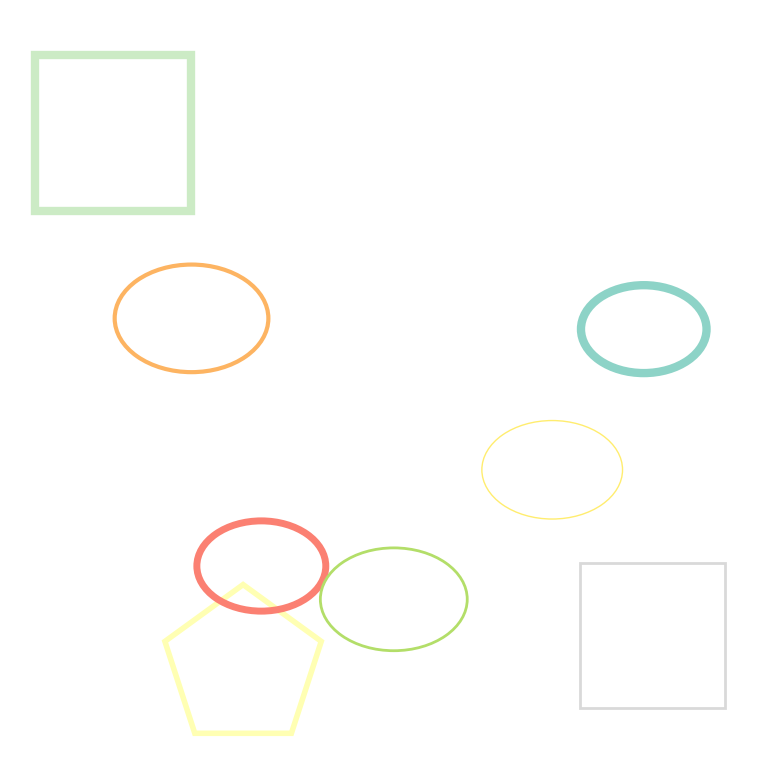[{"shape": "oval", "thickness": 3, "radius": 0.41, "center": [0.836, 0.573]}, {"shape": "pentagon", "thickness": 2, "radius": 0.53, "center": [0.316, 0.134]}, {"shape": "oval", "thickness": 2.5, "radius": 0.42, "center": [0.339, 0.265]}, {"shape": "oval", "thickness": 1.5, "radius": 0.5, "center": [0.249, 0.587]}, {"shape": "oval", "thickness": 1, "radius": 0.48, "center": [0.511, 0.222]}, {"shape": "square", "thickness": 1, "radius": 0.47, "center": [0.848, 0.174]}, {"shape": "square", "thickness": 3, "radius": 0.51, "center": [0.146, 0.827]}, {"shape": "oval", "thickness": 0.5, "radius": 0.46, "center": [0.717, 0.39]}]